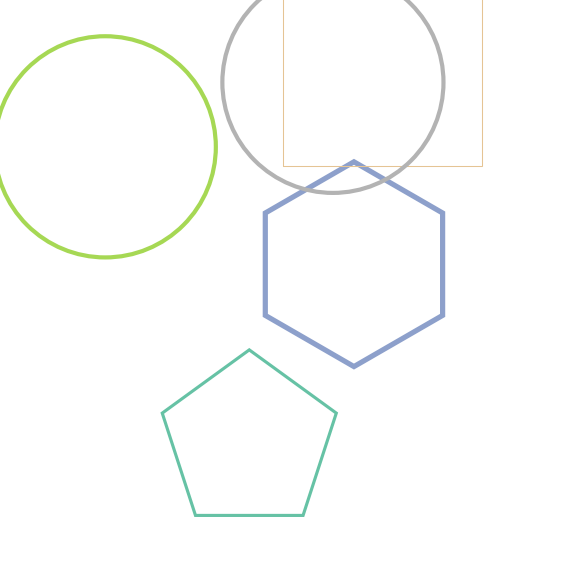[{"shape": "pentagon", "thickness": 1.5, "radius": 0.79, "center": [0.432, 0.235]}, {"shape": "hexagon", "thickness": 2.5, "radius": 0.89, "center": [0.613, 0.542]}, {"shape": "circle", "thickness": 2, "radius": 0.96, "center": [0.182, 0.745]}, {"shape": "square", "thickness": 0.5, "radius": 0.86, "center": [0.662, 0.883]}, {"shape": "circle", "thickness": 2, "radius": 0.96, "center": [0.576, 0.857]}]